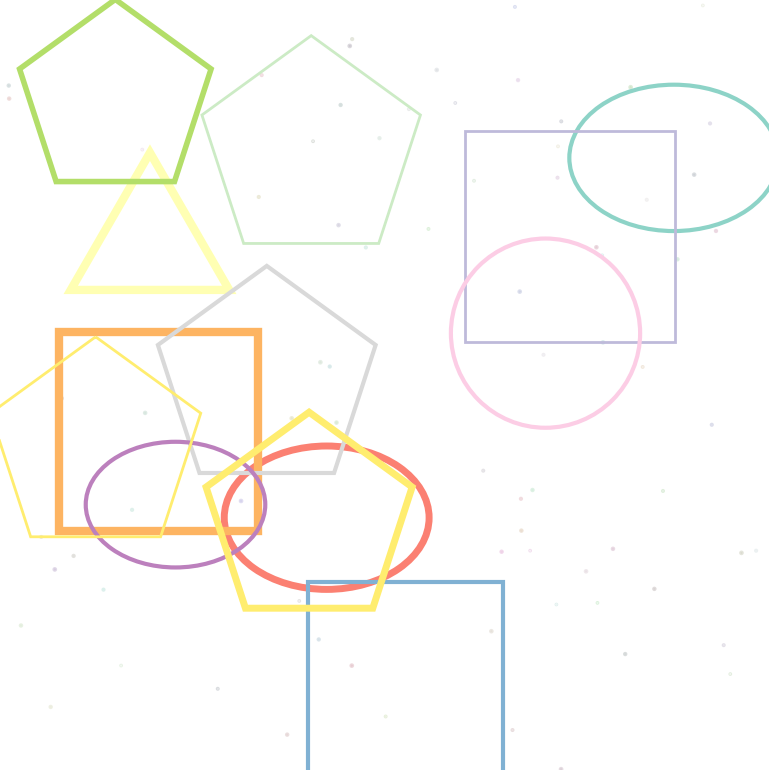[{"shape": "oval", "thickness": 1.5, "radius": 0.68, "center": [0.875, 0.795]}, {"shape": "triangle", "thickness": 3, "radius": 0.59, "center": [0.195, 0.683]}, {"shape": "square", "thickness": 1, "radius": 0.68, "center": [0.74, 0.693]}, {"shape": "oval", "thickness": 2.5, "radius": 0.67, "center": [0.424, 0.328]}, {"shape": "square", "thickness": 1.5, "radius": 0.63, "center": [0.527, 0.117]}, {"shape": "square", "thickness": 3, "radius": 0.65, "center": [0.206, 0.439]}, {"shape": "pentagon", "thickness": 2, "radius": 0.65, "center": [0.15, 0.87]}, {"shape": "circle", "thickness": 1.5, "radius": 0.61, "center": [0.708, 0.567]}, {"shape": "pentagon", "thickness": 1.5, "radius": 0.74, "center": [0.346, 0.506]}, {"shape": "oval", "thickness": 1.5, "radius": 0.58, "center": [0.228, 0.345]}, {"shape": "pentagon", "thickness": 1, "radius": 0.75, "center": [0.404, 0.805]}, {"shape": "pentagon", "thickness": 2.5, "radius": 0.7, "center": [0.401, 0.324]}, {"shape": "pentagon", "thickness": 1, "radius": 0.72, "center": [0.124, 0.419]}]